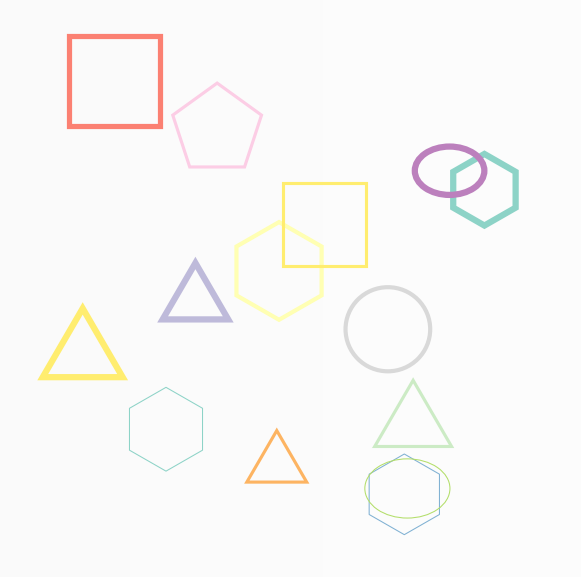[{"shape": "hexagon", "thickness": 0.5, "radius": 0.36, "center": [0.286, 0.256]}, {"shape": "hexagon", "thickness": 3, "radius": 0.31, "center": [0.833, 0.671]}, {"shape": "hexagon", "thickness": 2, "radius": 0.42, "center": [0.48, 0.53]}, {"shape": "triangle", "thickness": 3, "radius": 0.33, "center": [0.336, 0.479]}, {"shape": "square", "thickness": 2.5, "radius": 0.39, "center": [0.197, 0.859]}, {"shape": "hexagon", "thickness": 0.5, "radius": 0.35, "center": [0.696, 0.143]}, {"shape": "triangle", "thickness": 1.5, "radius": 0.3, "center": [0.476, 0.194]}, {"shape": "oval", "thickness": 0.5, "radius": 0.37, "center": [0.701, 0.153]}, {"shape": "pentagon", "thickness": 1.5, "radius": 0.4, "center": [0.374, 0.775]}, {"shape": "circle", "thickness": 2, "radius": 0.36, "center": [0.667, 0.429]}, {"shape": "oval", "thickness": 3, "radius": 0.3, "center": [0.773, 0.703]}, {"shape": "triangle", "thickness": 1.5, "radius": 0.38, "center": [0.711, 0.264]}, {"shape": "triangle", "thickness": 3, "radius": 0.4, "center": [0.142, 0.386]}, {"shape": "square", "thickness": 1.5, "radius": 0.36, "center": [0.558, 0.61]}]